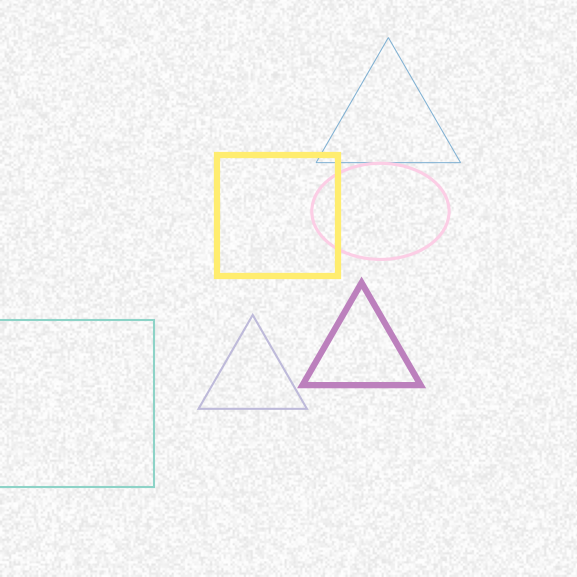[{"shape": "square", "thickness": 1, "radius": 0.72, "center": [0.121, 0.301]}, {"shape": "triangle", "thickness": 1, "radius": 0.54, "center": [0.438, 0.345]}, {"shape": "triangle", "thickness": 0.5, "radius": 0.72, "center": [0.672, 0.79]}, {"shape": "oval", "thickness": 1.5, "radius": 0.59, "center": [0.659, 0.633]}, {"shape": "triangle", "thickness": 3, "radius": 0.59, "center": [0.626, 0.391]}, {"shape": "square", "thickness": 3, "radius": 0.52, "center": [0.481, 0.626]}]